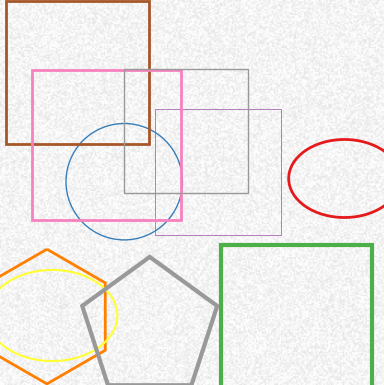[{"shape": "oval", "thickness": 2, "radius": 0.72, "center": [0.895, 0.536]}, {"shape": "circle", "thickness": 1, "radius": 0.76, "center": [0.323, 0.528]}, {"shape": "square", "thickness": 3, "radius": 0.98, "center": [0.77, 0.168]}, {"shape": "square", "thickness": 0.5, "radius": 0.82, "center": [0.566, 0.553]}, {"shape": "hexagon", "thickness": 2, "radius": 0.87, "center": [0.122, 0.178]}, {"shape": "oval", "thickness": 1.5, "radius": 0.85, "center": [0.136, 0.181]}, {"shape": "square", "thickness": 2, "radius": 0.93, "center": [0.203, 0.812]}, {"shape": "square", "thickness": 2, "radius": 0.97, "center": [0.277, 0.623]}, {"shape": "pentagon", "thickness": 3, "radius": 0.92, "center": [0.389, 0.148]}, {"shape": "square", "thickness": 1, "radius": 0.8, "center": [0.483, 0.659]}]